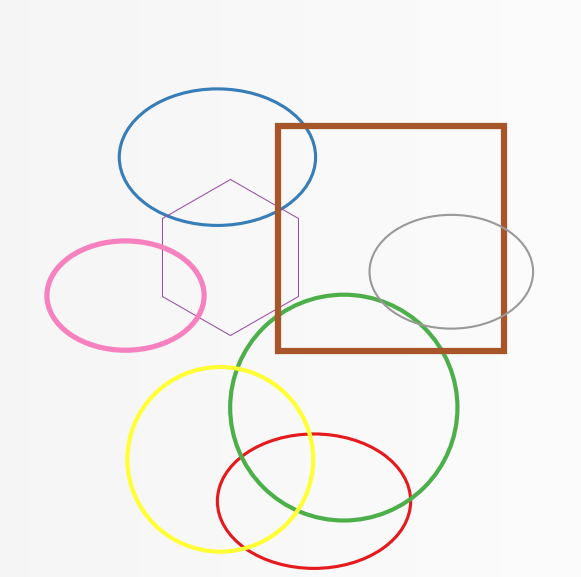[{"shape": "oval", "thickness": 1.5, "radius": 0.83, "center": [0.54, 0.131]}, {"shape": "oval", "thickness": 1.5, "radius": 0.84, "center": [0.374, 0.727]}, {"shape": "circle", "thickness": 2, "radius": 0.98, "center": [0.591, 0.293]}, {"shape": "hexagon", "thickness": 0.5, "radius": 0.68, "center": [0.397, 0.553]}, {"shape": "circle", "thickness": 2, "radius": 0.8, "center": [0.379, 0.204]}, {"shape": "square", "thickness": 3, "radius": 0.97, "center": [0.673, 0.586]}, {"shape": "oval", "thickness": 2.5, "radius": 0.68, "center": [0.216, 0.487]}, {"shape": "oval", "thickness": 1, "radius": 0.7, "center": [0.776, 0.529]}]